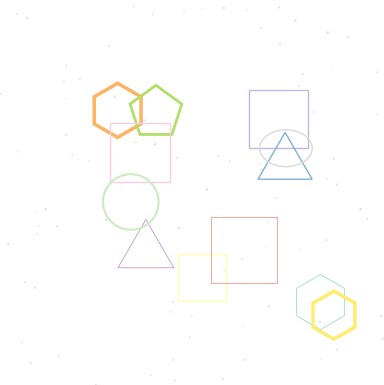[{"shape": "hexagon", "thickness": 0.5, "radius": 0.36, "center": [0.832, 0.215]}, {"shape": "square", "thickness": 1, "radius": 0.31, "center": [0.525, 0.279]}, {"shape": "square", "thickness": 1, "radius": 0.38, "center": [0.723, 0.691]}, {"shape": "square", "thickness": 0.5, "radius": 0.43, "center": [0.634, 0.35]}, {"shape": "triangle", "thickness": 1, "radius": 0.41, "center": [0.74, 0.575]}, {"shape": "hexagon", "thickness": 2.5, "radius": 0.35, "center": [0.306, 0.713]}, {"shape": "pentagon", "thickness": 2, "radius": 0.35, "center": [0.405, 0.708]}, {"shape": "square", "thickness": 1, "radius": 0.39, "center": [0.365, 0.604]}, {"shape": "oval", "thickness": 1, "radius": 0.34, "center": [0.743, 0.615]}, {"shape": "triangle", "thickness": 0.5, "radius": 0.42, "center": [0.379, 0.346]}, {"shape": "circle", "thickness": 1.5, "radius": 0.36, "center": [0.34, 0.475]}, {"shape": "hexagon", "thickness": 2.5, "radius": 0.31, "center": [0.867, 0.181]}]